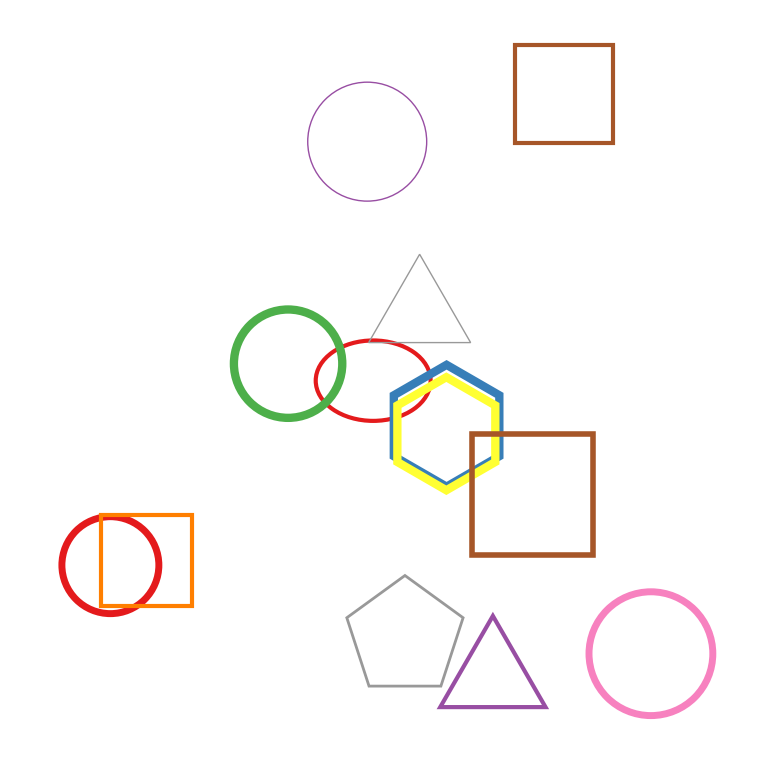[{"shape": "circle", "thickness": 2.5, "radius": 0.31, "center": [0.143, 0.266]}, {"shape": "oval", "thickness": 1.5, "radius": 0.37, "center": [0.485, 0.506]}, {"shape": "hexagon", "thickness": 3, "radius": 0.4, "center": [0.58, 0.447]}, {"shape": "circle", "thickness": 3, "radius": 0.35, "center": [0.374, 0.528]}, {"shape": "circle", "thickness": 0.5, "radius": 0.39, "center": [0.477, 0.816]}, {"shape": "triangle", "thickness": 1.5, "radius": 0.39, "center": [0.64, 0.121]}, {"shape": "square", "thickness": 1.5, "radius": 0.3, "center": [0.19, 0.272]}, {"shape": "hexagon", "thickness": 3, "radius": 0.37, "center": [0.58, 0.437]}, {"shape": "square", "thickness": 2, "radius": 0.39, "center": [0.692, 0.358]}, {"shape": "square", "thickness": 1.5, "radius": 0.32, "center": [0.732, 0.878]}, {"shape": "circle", "thickness": 2.5, "radius": 0.4, "center": [0.845, 0.151]}, {"shape": "pentagon", "thickness": 1, "radius": 0.4, "center": [0.526, 0.173]}, {"shape": "triangle", "thickness": 0.5, "radius": 0.38, "center": [0.545, 0.593]}]